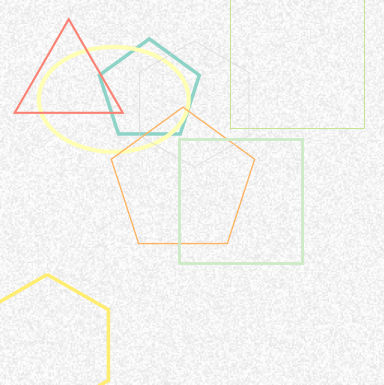[{"shape": "pentagon", "thickness": 2.5, "radius": 0.68, "center": [0.388, 0.762]}, {"shape": "oval", "thickness": 3, "radius": 0.97, "center": [0.295, 0.742]}, {"shape": "triangle", "thickness": 1.5, "radius": 0.81, "center": [0.178, 0.788]}, {"shape": "pentagon", "thickness": 1, "radius": 0.98, "center": [0.475, 0.526]}, {"shape": "square", "thickness": 0.5, "radius": 0.87, "center": [0.772, 0.841]}, {"shape": "hexagon", "thickness": 0.5, "radius": 0.82, "center": [0.504, 0.73]}, {"shape": "square", "thickness": 2, "radius": 0.8, "center": [0.625, 0.478]}, {"shape": "hexagon", "thickness": 2.5, "radius": 0.92, "center": [0.123, 0.104]}]